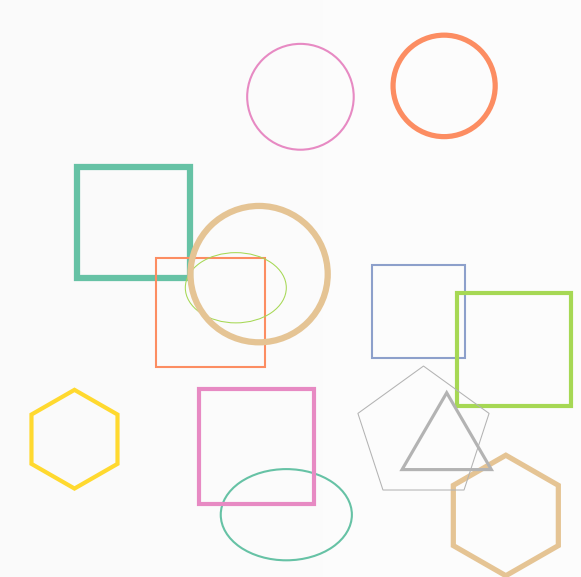[{"shape": "oval", "thickness": 1, "radius": 0.56, "center": [0.493, 0.108]}, {"shape": "square", "thickness": 3, "radius": 0.48, "center": [0.229, 0.614]}, {"shape": "circle", "thickness": 2.5, "radius": 0.44, "center": [0.764, 0.85]}, {"shape": "square", "thickness": 1, "radius": 0.47, "center": [0.362, 0.459]}, {"shape": "square", "thickness": 1, "radius": 0.4, "center": [0.72, 0.459]}, {"shape": "circle", "thickness": 1, "radius": 0.46, "center": [0.517, 0.832]}, {"shape": "square", "thickness": 2, "radius": 0.5, "center": [0.441, 0.226]}, {"shape": "oval", "thickness": 0.5, "radius": 0.43, "center": [0.406, 0.501]}, {"shape": "square", "thickness": 2, "radius": 0.49, "center": [0.885, 0.393]}, {"shape": "hexagon", "thickness": 2, "radius": 0.43, "center": [0.128, 0.239]}, {"shape": "hexagon", "thickness": 2.5, "radius": 0.52, "center": [0.87, 0.107]}, {"shape": "circle", "thickness": 3, "radius": 0.59, "center": [0.446, 0.524]}, {"shape": "pentagon", "thickness": 0.5, "radius": 0.59, "center": [0.729, 0.247]}, {"shape": "triangle", "thickness": 1.5, "radius": 0.44, "center": [0.769, 0.23]}]